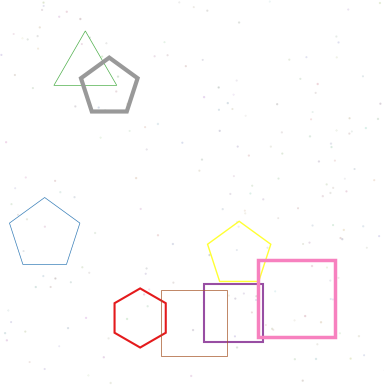[{"shape": "hexagon", "thickness": 1.5, "radius": 0.38, "center": [0.364, 0.174]}, {"shape": "pentagon", "thickness": 0.5, "radius": 0.48, "center": [0.116, 0.391]}, {"shape": "triangle", "thickness": 0.5, "radius": 0.47, "center": [0.222, 0.825]}, {"shape": "square", "thickness": 1.5, "radius": 0.38, "center": [0.606, 0.186]}, {"shape": "pentagon", "thickness": 1, "radius": 0.43, "center": [0.621, 0.339]}, {"shape": "square", "thickness": 0.5, "radius": 0.43, "center": [0.504, 0.161]}, {"shape": "square", "thickness": 2.5, "radius": 0.49, "center": [0.77, 0.224]}, {"shape": "pentagon", "thickness": 3, "radius": 0.39, "center": [0.284, 0.773]}]